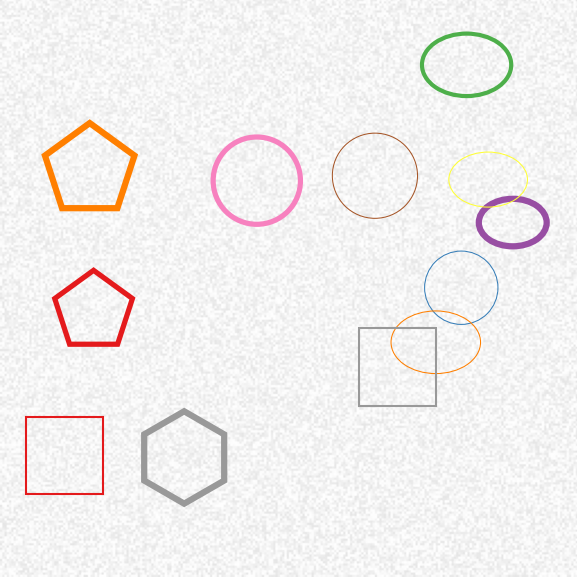[{"shape": "pentagon", "thickness": 2.5, "radius": 0.35, "center": [0.162, 0.46]}, {"shape": "square", "thickness": 1, "radius": 0.33, "center": [0.112, 0.21]}, {"shape": "circle", "thickness": 0.5, "radius": 0.32, "center": [0.799, 0.501]}, {"shape": "oval", "thickness": 2, "radius": 0.39, "center": [0.808, 0.887]}, {"shape": "oval", "thickness": 3, "radius": 0.29, "center": [0.888, 0.614]}, {"shape": "pentagon", "thickness": 3, "radius": 0.41, "center": [0.155, 0.705]}, {"shape": "oval", "thickness": 0.5, "radius": 0.39, "center": [0.755, 0.406]}, {"shape": "oval", "thickness": 0.5, "radius": 0.34, "center": [0.845, 0.688]}, {"shape": "circle", "thickness": 0.5, "radius": 0.37, "center": [0.649, 0.695]}, {"shape": "circle", "thickness": 2.5, "radius": 0.38, "center": [0.445, 0.686]}, {"shape": "hexagon", "thickness": 3, "radius": 0.4, "center": [0.319, 0.207]}, {"shape": "square", "thickness": 1, "radius": 0.34, "center": [0.689, 0.364]}]